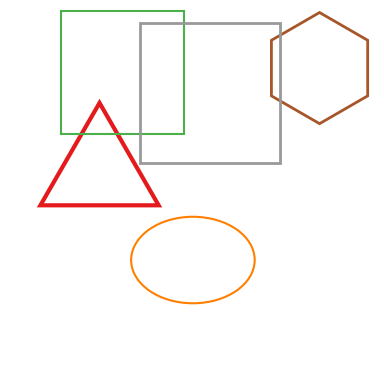[{"shape": "triangle", "thickness": 3, "radius": 0.89, "center": [0.259, 0.555]}, {"shape": "square", "thickness": 1.5, "radius": 0.8, "center": [0.318, 0.812]}, {"shape": "oval", "thickness": 1.5, "radius": 0.8, "center": [0.501, 0.325]}, {"shape": "hexagon", "thickness": 2, "radius": 0.72, "center": [0.83, 0.823]}, {"shape": "square", "thickness": 2, "radius": 0.91, "center": [0.546, 0.758]}]